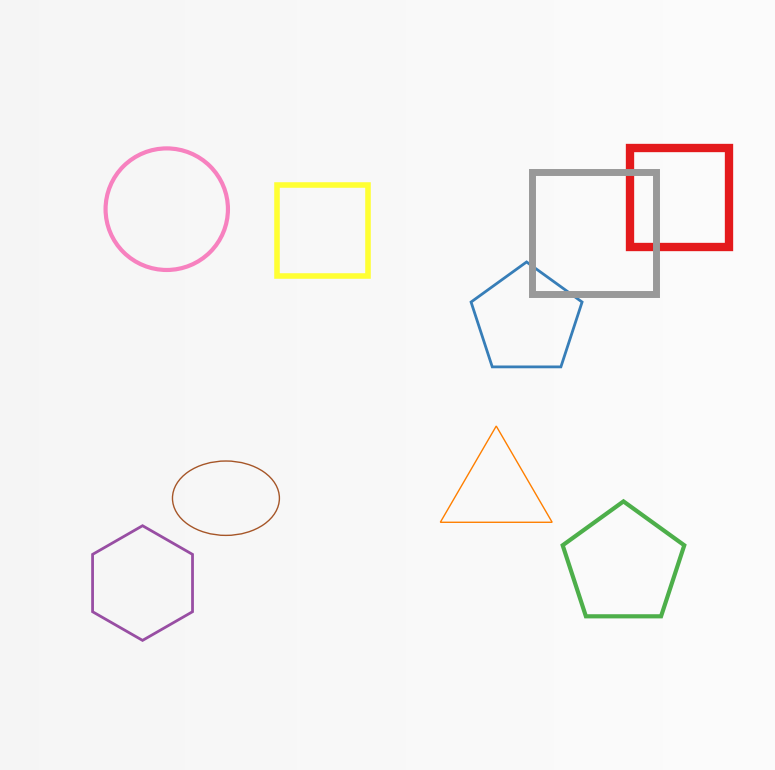[{"shape": "square", "thickness": 3, "radius": 0.32, "center": [0.877, 0.743]}, {"shape": "pentagon", "thickness": 1, "radius": 0.38, "center": [0.679, 0.584]}, {"shape": "pentagon", "thickness": 1.5, "radius": 0.41, "center": [0.804, 0.266]}, {"shape": "hexagon", "thickness": 1, "radius": 0.37, "center": [0.184, 0.243]}, {"shape": "triangle", "thickness": 0.5, "radius": 0.42, "center": [0.64, 0.363]}, {"shape": "square", "thickness": 2, "radius": 0.29, "center": [0.416, 0.7]}, {"shape": "oval", "thickness": 0.5, "radius": 0.34, "center": [0.292, 0.353]}, {"shape": "circle", "thickness": 1.5, "radius": 0.39, "center": [0.215, 0.728]}, {"shape": "square", "thickness": 2.5, "radius": 0.4, "center": [0.767, 0.697]}]